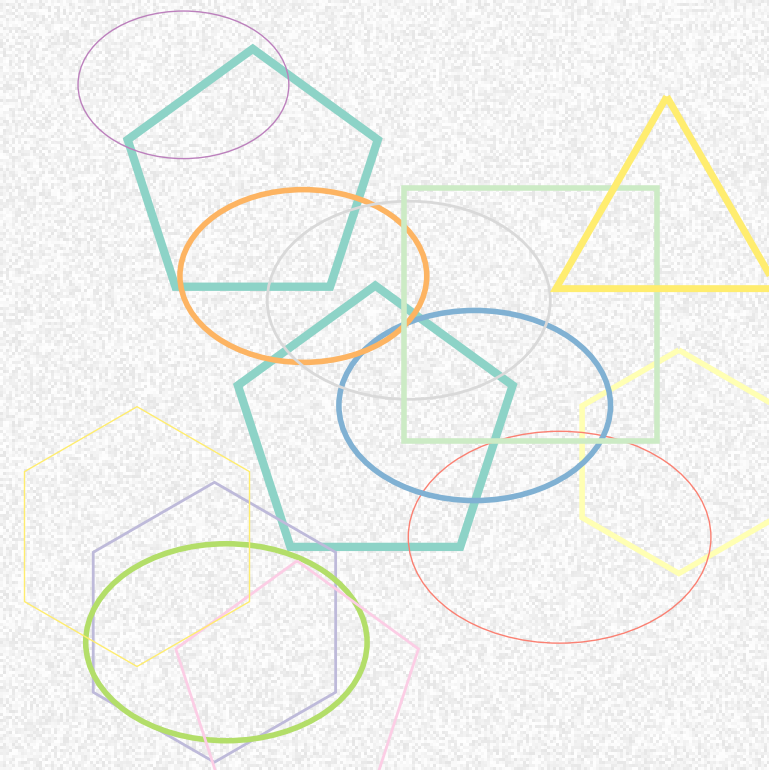[{"shape": "pentagon", "thickness": 3, "radius": 0.94, "center": [0.487, 0.442]}, {"shape": "pentagon", "thickness": 3, "radius": 0.85, "center": [0.328, 0.766]}, {"shape": "hexagon", "thickness": 2, "radius": 0.73, "center": [0.882, 0.4]}, {"shape": "hexagon", "thickness": 1, "radius": 0.91, "center": [0.278, 0.192]}, {"shape": "oval", "thickness": 0.5, "radius": 0.98, "center": [0.727, 0.302]}, {"shape": "oval", "thickness": 2, "radius": 0.88, "center": [0.616, 0.473]}, {"shape": "oval", "thickness": 2, "radius": 0.8, "center": [0.394, 0.642]}, {"shape": "oval", "thickness": 2, "radius": 0.91, "center": [0.294, 0.166]}, {"shape": "pentagon", "thickness": 1, "radius": 0.83, "center": [0.386, 0.106]}, {"shape": "oval", "thickness": 1, "radius": 0.92, "center": [0.531, 0.61]}, {"shape": "oval", "thickness": 0.5, "radius": 0.68, "center": [0.238, 0.89]}, {"shape": "square", "thickness": 2, "radius": 0.82, "center": [0.689, 0.591]}, {"shape": "triangle", "thickness": 2.5, "radius": 0.83, "center": [0.866, 0.708]}, {"shape": "hexagon", "thickness": 0.5, "radius": 0.84, "center": [0.178, 0.303]}]